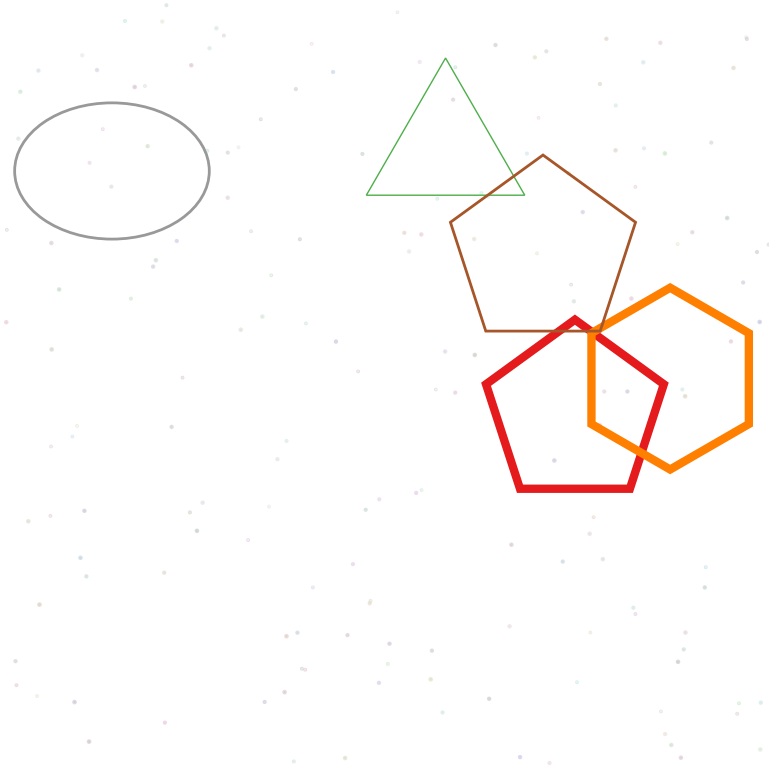[{"shape": "pentagon", "thickness": 3, "radius": 0.61, "center": [0.747, 0.463]}, {"shape": "triangle", "thickness": 0.5, "radius": 0.59, "center": [0.579, 0.806]}, {"shape": "hexagon", "thickness": 3, "radius": 0.59, "center": [0.87, 0.508]}, {"shape": "pentagon", "thickness": 1, "radius": 0.63, "center": [0.705, 0.672]}, {"shape": "oval", "thickness": 1, "radius": 0.63, "center": [0.145, 0.778]}]